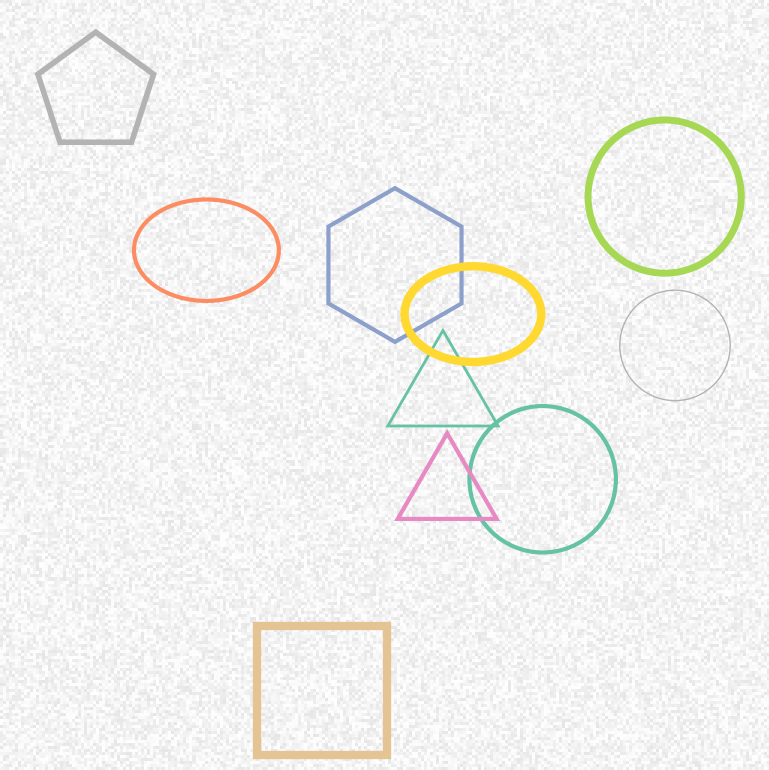[{"shape": "triangle", "thickness": 1, "radius": 0.41, "center": [0.575, 0.488]}, {"shape": "circle", "thickness": 1.5, "radius": 0.48, "center": [0.705, 0.378]}, {"shape": "oval", "thickness": 1.5, "radius": 0.47, "center": [0.268, 0.675]}, {"shape": "hexagon", "thickness": 1.5, "radius": 0.5, "center": [0.513, 0.656]}, {"shape": "triangle", "thickness": 1.5, "radius": 0.37, "center": [0.581, 0.363]}, {"shape": "circle", "thickness": 2.5, "radius": 0.5, "center": [0.863, 0.745]}, {"shape": "oval", "thickness": 3, "radius": 0.44, "center": [0.614, 0.592]}, {"shape": "square", "thickness": 3, "radius": 0.42, "center": [0.419, 0.103]}, {"shape": "pentagon", "thickness": 2, "radius": 0.4, "center": [0.124, 0.879]}, {"shape": "circle", "thickness": 0.5, "radius": 0.36, "center": [0.877, 0.551]}]